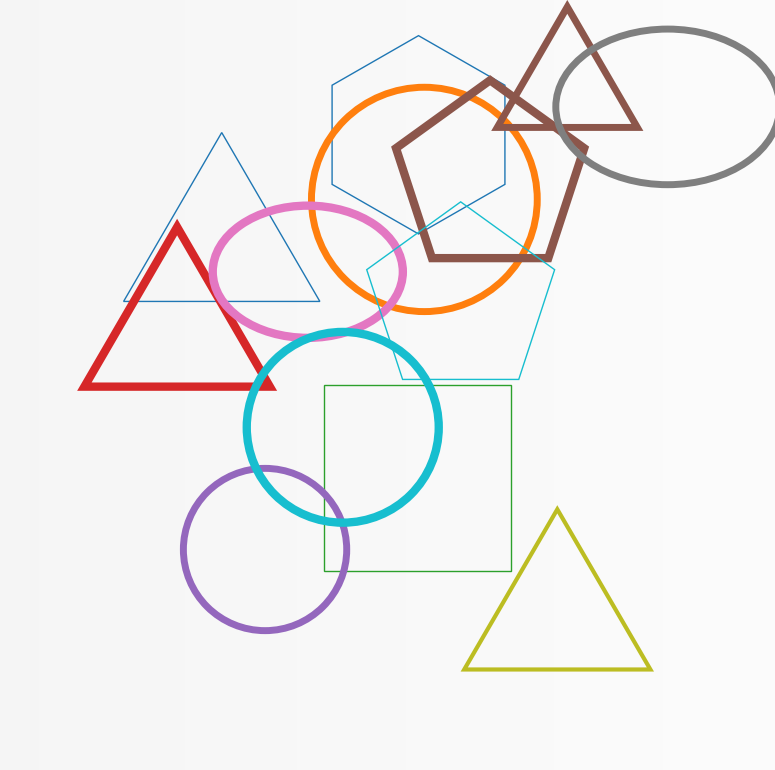[{"shape": "triangle", "thickness": 0.5, "radius": 0.73, "center": [0.286, 0.682]}, {"shape": "hexagon", "thickness": 0.5, "radius": 0.64, "center": [0.54, 0.825]}, {"shape": "circle", "thickness": 2.5, "radius": 0.73, "center": [0.548, 0.741]}, {"shape": "square", "thickness": 0.5, "radius": 0.6, "center": [0.539, 0.379]}, {"shape": "triangle", "thickness": 3, "radius": 0.69, "center": [0.229, 0.567]}, {"shape": "circle", "thickness": 2.5, "radius": 0.53, "center": [0.342, 0.286]}, {"shape": "triangle", "thickness": 2.5, "radius": 0.52, "center": [0.732, 0.887]}, {"shape": "pentagon", "thickness": 3, "radius": 0.64, "center": [0.632, 0.768]}, {"shape": "oval", "thickness": 3, "radius": 0.61, "center": [0.397, 0.647]}, {"shape": "oval", "thickness": 2.5, "radius": 0.72, "center": [0.862, 0.861]}, {"shape": "triangle", "thickness": 1.5, "radius": 0.69, "center": [0.719, 0.2]}, {"shape": "circle", "thickness": 3, "radius": 0.62, "center": [0.442, 0.445]}, {"shape": "pentagon", "thickness": 0.5, "radius": 0.64, "center": [0.594, 0.61]}]